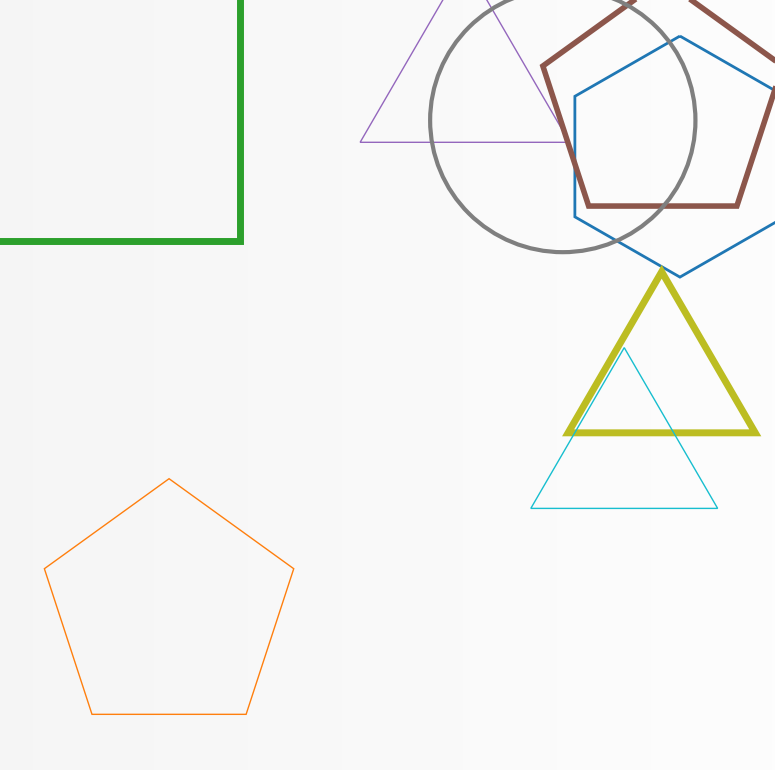[{"shape": "hexagon", "thickness": 1, "radius": 0.78, "center": [0.877, 0.797]}, {"shape": "pentagon", "thickness": 0.5, "radius": 0.85, "center": [0.218, 0.209]}, {"shape": "square", "thickness": 2.5, "radius": 0.92, "center": [0.126, 0.871]}, {"shape": "triangle", "thickness": 0.5, "radius": 0.78, "center": [0.6, 0.893]}, {"shape": "pentagon", "thickness": 2, "radius": 0.81, "center": [0.855, 0.864]}, {"shape": "circle", "thickness": 1.5, "radius": 0.86, "center": [0.726, 0.844]}, {"shape": "triangle", "thickness": 2.5, "radius": 0.7, "center": [0.854, 0.508]}, {"shape": "triangle", "thickness": 0.5, "radius": 0.7, "center": [0.805, 0.409]}]